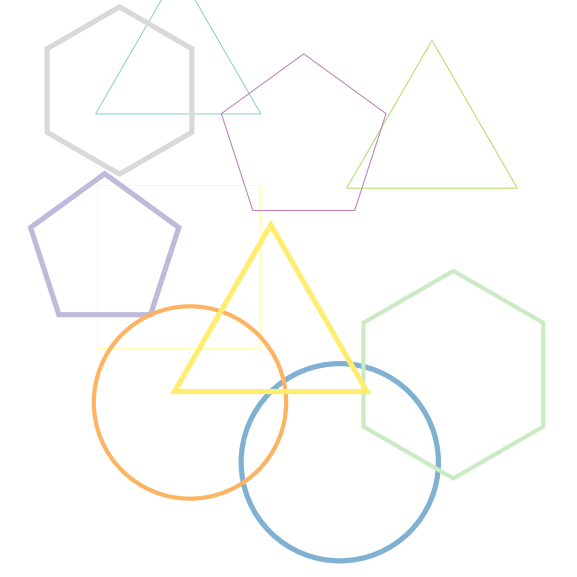[{"shape": "triangle", "thickness": 0.5, "radius": 0.83, "center": [0.309, 0.884]}, {"shape": "square", "thickness": 0.5, "radius": 0.7, "center": [0.309, 0.538]}, {"shape": "pentagon", "thickness": 2.5, "radius": 0.67, "center": [0.181, 0.563]}, {"shape": "circle", "thickness": 2.5, "radius": 0.85, "center": [0.588, 0.199]}, {"shape": "circle", "thickness": 2, "radius": 0.83, "center": [0.329, 0.302]}, {"shape": "triangle", "thickness": 0.5, "radius": 0.85, "center": [0.748, 0.759]}, {"shape": "hexagon", "thickness": 2.5, "radius": 0.72, "center": [0.207, 0.842]}, {"shape": "pentagon", "thickness": 0.5, "radius": 0.75, "center": [0.526, 0.756]}, {"shape": "hexagon", "thickness": 2, "radius": 0.9, "center": [0.785, 0.35]}, {"shape": "triangle", "thickness": 2.5, "radius": 0.96, "center": [0.469, 0.417]}]